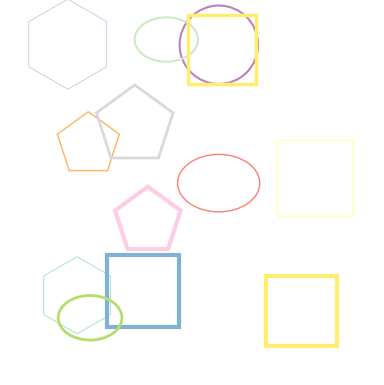[{"shape": "hexagon", "thickness": 0.5, "radius": 0.5, "center": [0.2, 0.233]}, {"shape": "square", "thickness": 1, "radius": 0.49, "center": [0.818, 0.537]}, {"shape": "hexagon", "thickness": 0.5, "radius": 0.58, "center": [0.176, 0.885]}, {"shape": "oval", "thickness": 1, "radius": 0.53, "center": [0.568, 0.524]}, {"shape": "square", "thickness": 3, "radius": 0.47, "center": [0.371, 0.244]}, {"shape": "pentagon", "thickness": 1, "radius": 0.42, "center": [0.229, 0.625]}, {"shape": "oval", "thickness": 2, "radius": 0.41, "center": [0.234, 0.175]}, {"shape": "pentagon", "thickness": 3, "radius": 0.45, "center": [0.384, 0.426]}, {"shape": "pentagon", "thickness": 2, "radius": 0.52, "center": [0.35, 0.674]}, {"shape": "circle", "thickness": 1.5, "radius": 0.51, "center": [0.568, 0.884]}, {"shape": "oval", "thickness": 1.5, "radius": 0.41, "center": [0.432, 0.897]}, {"shape": "square", "thickness": 2.5, "radius": 0.44, "center": [0.577, 0.871]}, {"shape": "square", "thickness": 3, "radius": 0.46, "center": [0.783, 0.192]}]